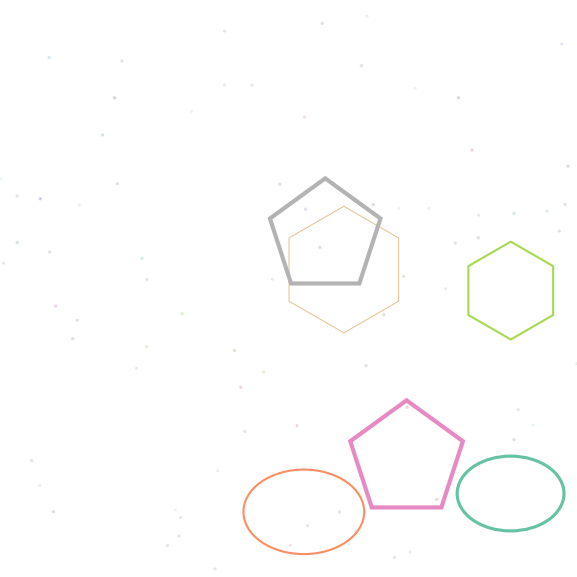[{"shape": "oval", "thickness": 1.5, "radius": 0.46, "center": [0.884, 0.145]}, {"shape": "oval", "thickness": 1, "radius": 0.52, "center": [0.526, 0.113]}, {"shape": "pentagon", "thickness": 2, "radius": 0.51, "center": [0.704, 0.203]}, {"shape": "hexagon", "thickness": 1, "radius": 0.42, "center": [0.884, 0.496]}, {"shape": "hexagon", "thickness": 0.5, "radius": 0.55, "center": [0.595, 0.532]}, {"shape": "pentagon", "thickness": 2, "radius": 0.5, "center": [0.563, 0.59]}]